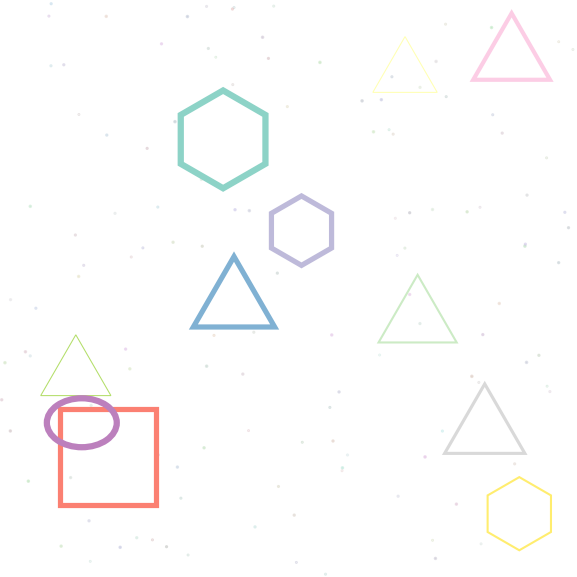[{"shape": "hexagon", "thickness": 3, "radius": 0.42, "center": [0.386, 0.758]}, {"shape": "triangle", "thickness": 0.5, "radius": 0.32, "center": [0.701, 0.871]}, {"shape": "hexagon", "thickness": 2.5, "radius": 0.3, "center": [0.522, 0.6]}, {"shape": "square", "thickness": 2.5, "radius": 0.42, "center": [0.187, 0.208]}, {"shape": "triangle", "thickness": 2.5, "radius": 0.41, "center": [0.405, 0.474]}, {"shape": "triangle", "thickness": 0.5, "radius": 0.35, "center": [0.131, 0.349]}, {"shape": "triangle", "thickness": 2, "radius": 0.38, "center": [0.886, 0.899]}, {"shape": "triangle", "thickness": 1.5, "radius": 0.4, "center": [0.839, 0.254]}, {"shape": "oval", "thickness": 3, "radius": 0.3, "center": [0.142, 0.267]}, {"shape": "triangle", "thickness": 1, "radius": 0.39, "center": [0.723, 0.445]}, {"shape": "hexagon", "thickness": 1, "radius": 0.32, "center": [0.899, 0.11]}]